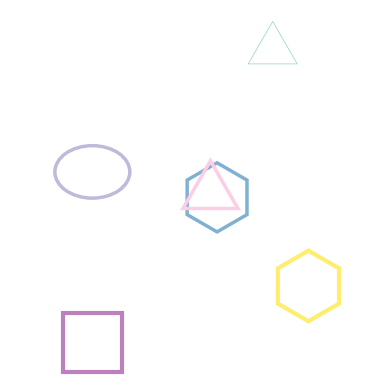[{"shape": "triangle", "thickness": 0.5, "radius": 0.37, "center": [0.708, 0.871]}, {"shape": "oval", "thickness": 2.5, "radius": 0.49, "center": [0.24, 0.554]}, {"shape": "hexagon", "thickness": 2.5, "radius": 0.45, "center": [0.564, 0.487]}, {"shape": "triangle", "thickness": 2.5, "radius": 0.41, "center": [0.547, 0.5]}, {"shape": "square", "thickness": 3, "radius": 0.39, "center": [0.24, 0.111]}, {"shape": "hexagon", "thickness": 3, "radius": 0.46, "center": [0.801, 0.257]}]